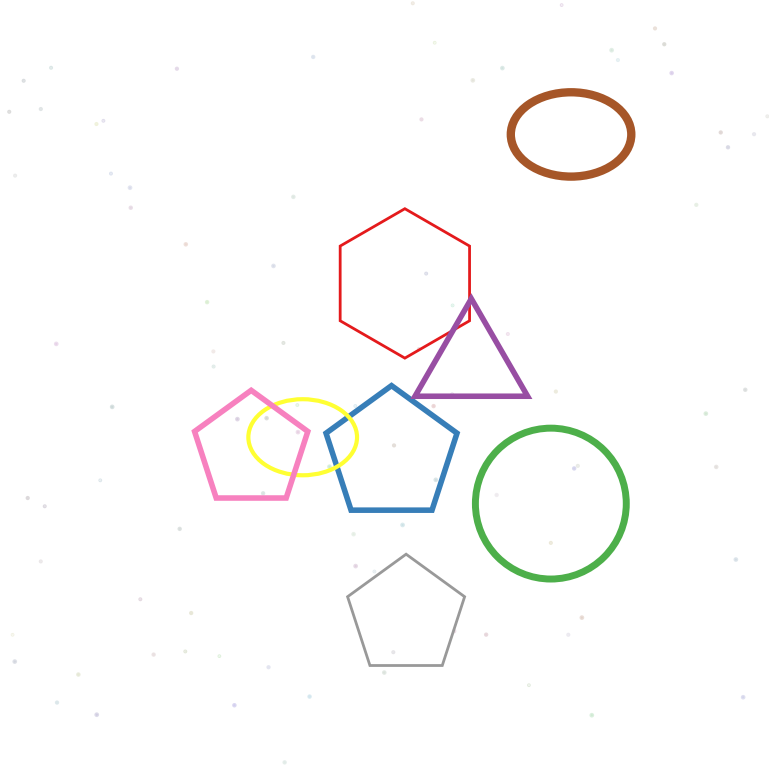[{"shape": "hexagon", "thickness": 1, "radius": 0.49, "center": [0.526, 0.632]}, {"shape": "pentagon", "thickness": 2, "radius": 0.45, "center": [0.508, 0.41]}, {"shape": "circle", "thickness": 2.5, "radius": 0.49, "center": [0.715, 0.346]}, {"shape": "triangle", "thickness": 2, "radius": 0.42, "center": [0.612, 0.528]}, {"shape": "oval", "thickness": 1.5, "radius": 0.35, "center": [0.393, 0.432]}, {"shape": "oval", "thickness": 3, "radius": 0.39, "center": [0.742, 0.825]}, {"shape": "pentagon", "thickness": 2, "radius": 0.39, "center": [0.326, 0.416]}, {"shape": "pentagon", "thickness": 1, "radius": 0.4, "center": [0.527, 0.2]}]